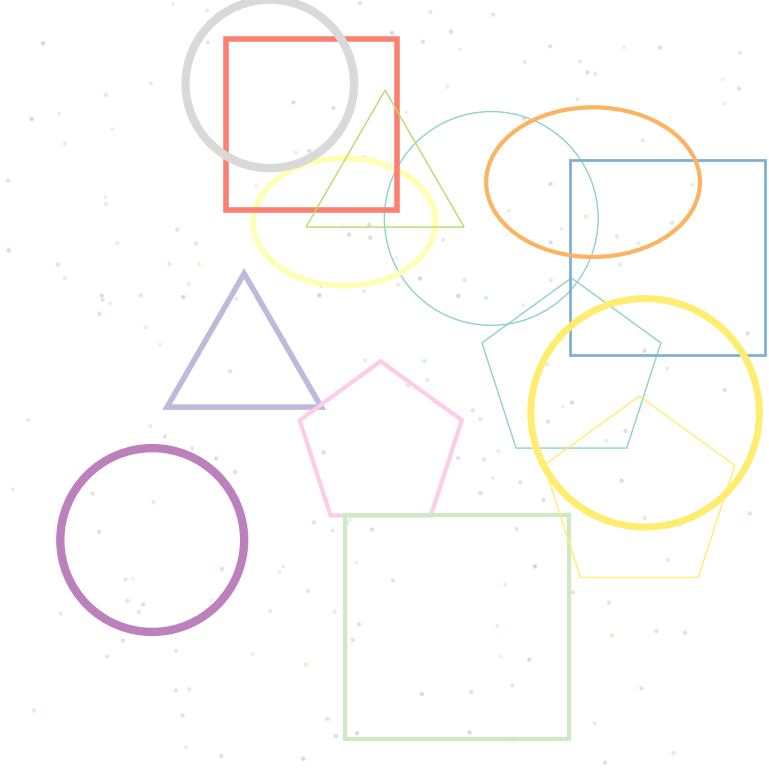[{"shape": "pentagon", "thickness": 0.5, "radius": 0.61, "center": [0.742, 0.517]}, {"shape": "circle", "thickness": 0.5, "radius": 0.69, "center": [0.638, 0.716]}, {"shape": "oval", "thickness": 2, "radius": 0.59, "center": [0.447, 0.712]}, {"shape": "triangle", "thickness": 2, "radius": 0.58, "center": [0.317, 0.529]}, {"shape": "square", "thickness": 2, "radius": 0.56, "center": [0.404, 0.838]}, {"shape": "square", "thickness": 1, "radius": 0.63, "center": [0.867, 0.666]}, {"shape": "oval", "thickness": 1.5, "radius": 0.69, "center": [0.77, 0.763]}, {"shape": "triangle", "thickness": 0.5, "radius": 0.59, "center": [0.5, 0.764]}, {"shape": "pentagon", "thickness": 1.5, "radius": 0.55, "center": [0.494, 0.42]}, {"shape": "circle", "thickness": 3, "radius": 0.55, "center": [0.35, 0.891]}, {"shape": "circle", "thickness": 3, "radius": 0.6, "center": [0.198, 0.299]}, {"shape": "square", "thickness": 1.5, "radius": 0.73, "center": [0.594, 0.186]}, {"shape": "circle", "thickness": 2.5, "radius": 0.74, "center": [0.838, 0.464]}, {"shape": "pentagon", "thickness": 0.5, "radius": 0.65, "center": [0.83, 0.355]}]